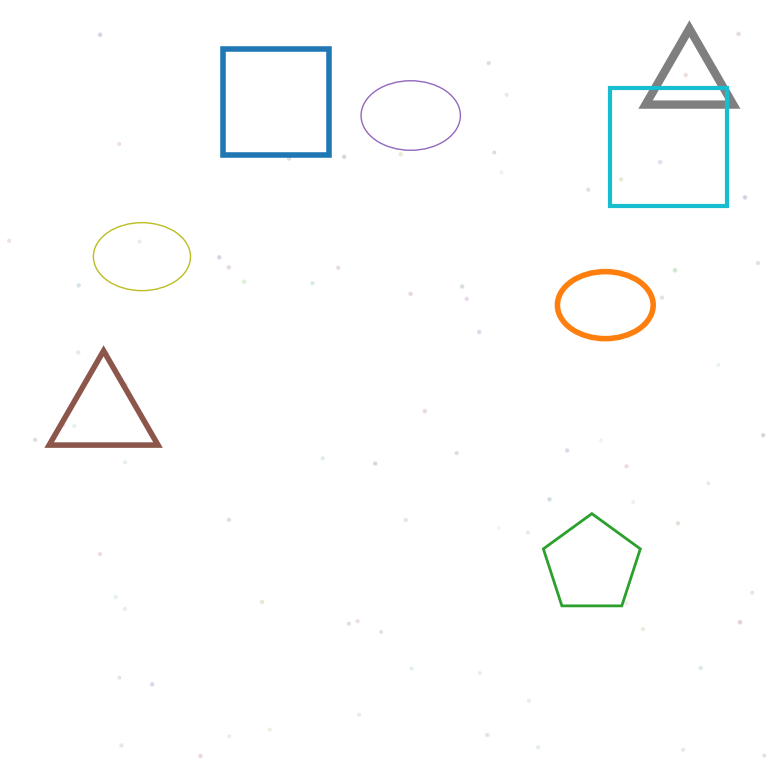[{"shape": "square", "thickness": 2, "radius": 0.34, "center": [0.358, 0.867]}, {"shape": "oval", "thickness": 2, "radius": 0.31, "center": [0.786, 0.604]}, {"shape": "pentagon", "thickness": 1, "radius": 0.33, "center": [0.769, 0.267]}, {"shape": "oval", "thickness": 0.5, "radius": 0.32, "center": [0.533, 0.85]}, {"shape": "triangle", "thickness": 2, "radius": 0.41, "center": [0.135, 0.463]}, {"shape": "triangle", "thickness": 3, "radius": 0.33, "center": [0.895, 0.897]}, {"shape": "oval", "thickness": 0.5, "radius": 0.32, "center": [0.184, 0.667]}, {"shape": "square", "thickness": 1.5, "radius": 0.38, "center": [0.868, 0.809]}]